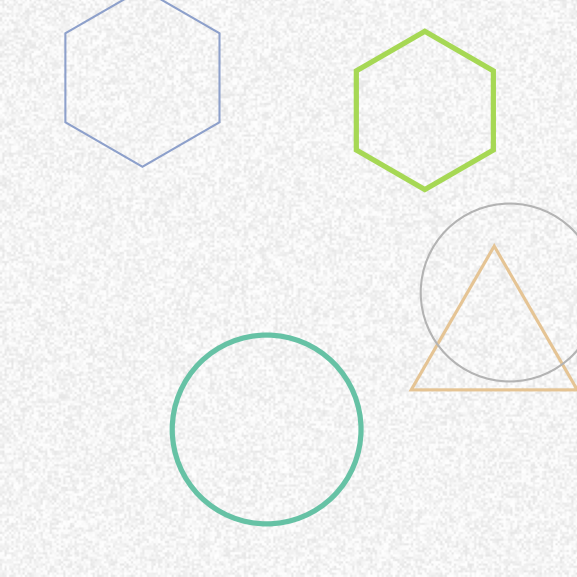[{"shape": "circle", "thickness": 2.5, "radius": 0.82, "center": [0.462, 0.255]}, {"shape": "hexagon", "thickness": 1, "radius": 0.77, "center": [0.247, 0.864]}, {"shape": "hexagon", "thickness": 2.5, "radius": 0.69, "center": [0.736, 0.808]}, {"shape": "triangle", "thickness": 1.5, "radius": 0.83, "center": [0.856, 0.407]}, {"shape": "circle", "thickness": 1, "radius": 0.77, "center": [0.883, 0.493]}]